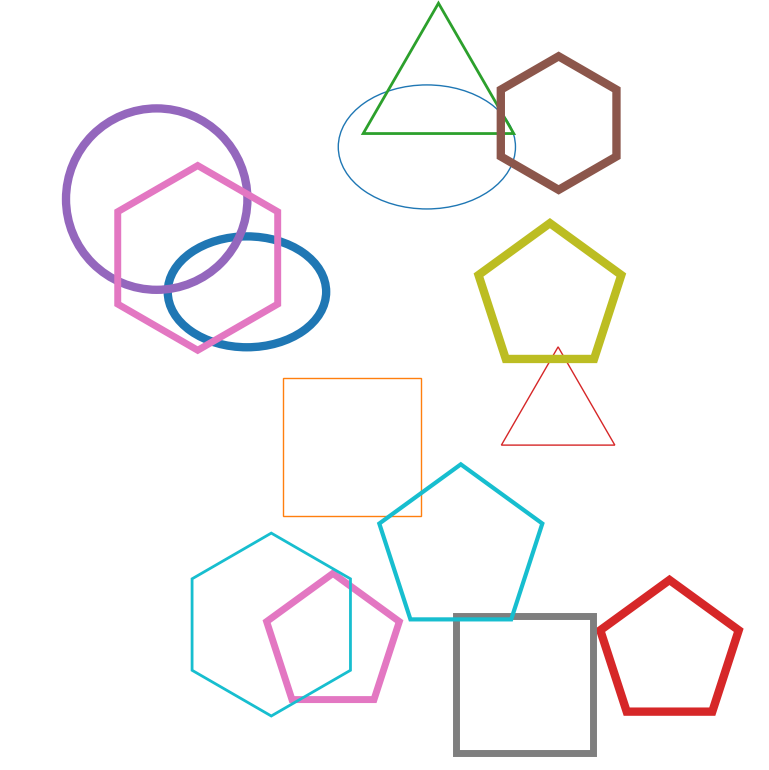[{"shape": "oval", "thickness": 0.5, "radius": 0.58, "center": [0.554, 0.809]}, {"shape": "oval", "thickness": 3, "radius": 0.51, "center": [0.321, 0.621]}, {"shape": "square", "thickness": 0.5, "radius": 0.45, "center": [0.457, 0.419]}, {"shape": "triangle", "thickness": 1, "radius": 0.56, "center": [0.569, 0.883]}, {"shape": "triangle", "thickness": 0.5, "radius": 0.43, "center": [0.725, 0.464]}, {"shape": "pentagon", "thickness": 3, "radius": 0.47, "center": [0.869, 0.152]}, {"shape": "circle", "thickness": 3, "radius": 0.59, "center": [0.204, 0.741]}, {"shape": "hexagon", "thickness": 3, "radius": 0.43, "center": [0.726, 0.84]}, {"shape": "hexagon", "thickness": 2.5, "radius": 0.6, "center": [0.257, 0.665]}, {"shape": "pentagon", "thickness": 2.5, "radius": 0.45, "center": [0.432, 0.165]}, {"shape": "square", "thickness": 2.5, "radius": 0.44, "center": [0.681, 0.111]}, {"shape": "pentagon", "thickness": 3, "radius": 0.49, "center": [0.714, 0.613]}, {"shape": "hexagon", "thickness": 1, "radius": 0.59, "center": [0.352, 0.189]}, {"shape": "pentagon", "thickness": 1.5, "radius": 0.56, "center": [0.598, 0.286]}]